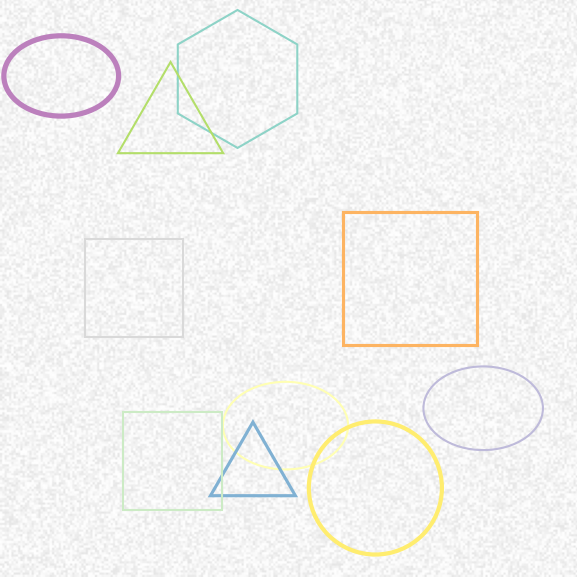[{"shape": "hexagon", "thickness": 1, "radius": 0.6, "center": [0.411, 0.862]}, {"shape": "oval", "thickness": 1, "radius": 0.54, "center": [0.494, 0.262]}, {"shape": "oval", "thickness": 1, "radius": 0.52, "center": [0.837, 0.292]}, {"shape": "triangle", "thickness": 1.5, "radius": 0.42, "center": [0.438, 0.183]}, {"shape": "square", "thickness": 1.5, "radius": 0.58, "center": [0.71, 0.516]}, {"shape": "triangle", "thickness": 1, "radius": 0.53, "center": [0.295, 0.786]}, {"shape": "square", "thickness": 1, "radius": 0.42, "center": [0.232, 0.5]}, {"shape": "oval", "thickness": 2.5, "radius": 0.5, "center": [0.106, 0.868]}, {"shape": "square", "thickness": 1, "radius": 0.43, "center": [0.299, 0.201]}, {"shape": "circle", "thickness": 2, "radius": 0.58, "center": [0.65, 0.154]}]